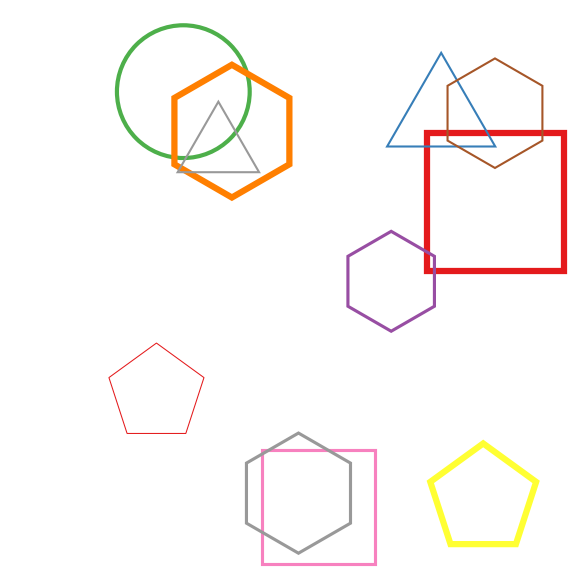[{"shape": "pentagon", "thickness": 0.5, "radius": 0.43, "center": [0.271, 0.319]}, {"shape": "square", "thickness": 3, "radius": 0.6, "center": [0.858, 0.649]}, {"shape": "triangle", "thickness": 1, "radius": 0.54, "center": [0.764, 0.8]}, {"shape": "circle", "thickness": 2, "radius": 0.57, "center": [0.317, 0.84]}, {"shape": "hexagon", "thickness": 1.5, "radius": 0.43, "center": [0.677, 0.512]}, {"shape": "hexagon", "thickness": 3, "radius": 0.57, "center": [0.402, 0.772]}, {"shape": "pentagon", "thickness": 3, "radius": 0.48, "center": [0.837, 0.135]}, {"shape": "hexagon", "thickness": 1, "radius": 0.47, "center": [0.857, 0.803]}, {"shape": "square", "thickness": 1.5, "radius": 0.49, "center": [0.552, 0.121]}, {"shape": "hexagon", "thickness": 1.5, "radius": 0.52, "center": [0.517, 0.145]}, {"shape": "triangle", "thickness": 1, "radius": 0.41, "center": [0.378, 0.742]}]